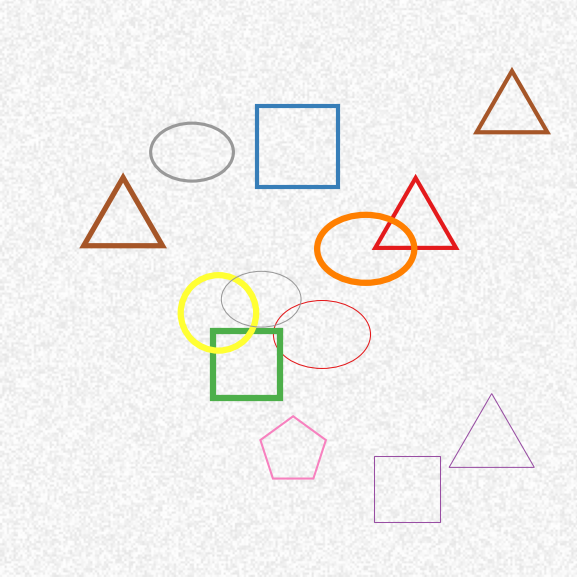[{"shape": "triangle", "thickness": 2, "radius": 0.4, "center": [0.72, 0.61]}, {"shape": "oval", "thickness": 0.5, "radius": 0.42, "center": [0.558, 0.42]}, {"shape": "square", "thickness": 2, "radius": 0.35, "center": [0.515, 0.746]}, {"shape": "square", "thickness": 3, "radius": 0.29, "center": [0.427, 0.368]}, {"shape": "triangle", "thickness": 0.5, "radius": 0.43, "center": [0.851, 0.232]}, {"shape": "square", "thickness": 0.5, "radius": 0.29, "center": [0.705, 0.153]}, {"shape": "oval", "thickness": 3, "radius": 0.42, "center": [0.633, 0.568]}, {"shape": "circle", "thickness": 3, "radius": 0.33, "center": [0.378, 0.457]}, {"shape": "triangle", "thickness": 2, "radius": 0.35, "center": [0.887, 0.805]}, {"shape": "triangle", "thickness": 2.5, "radius": 0.39, "center": [0.213, 0.613]}, {"shape": "pentagon", "thickness": 1, "radius": 0.3, "center": [0.508, 0.219]}, {"shape": "oval", "thickness": 1.5, "radius": 0.36, "center": [0.333, 0.736]}, {"shape": "oval", "thickness": 0.5, "radius": 0.35, "center": [0.452, 0.481]}]